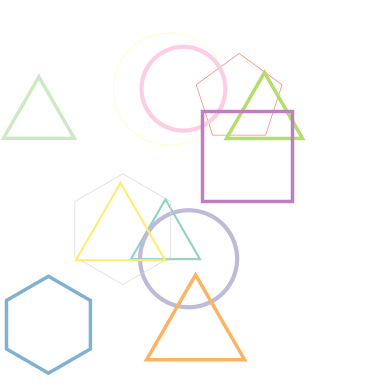[{"shape": "triangle", "thickness": 1.5, "radius": 0.52, "center": [0.43, 0.379]}, {"shape": "circle", "thickness": 0.5, "radius": 0.73, "center": [0.44, 0.769]}, {"shape": "circle", "thickness": 3, "radius": 0.63, "center": [0.49, 0.328]}, {"shape": "pentagon", "thickness": 0.5, "radius": 0.59, "center": [0.621, 0.744]}, {"shape": "hexagon", "thickness": 2.5, "radius": 0.63, "center": [0.126, 0.157]}, {"shape": "triangle", "thickness": 2.5, "radius": 0.74, "center": [0.508, 0.139]}, {"shape": "triangle", "thickness": 2.5, "radius": 0.57, "center": [0.687, 0.697]}, {"shape": "circle", "thickness": 3, "radius": 0.54, "center": [0.476, 0.77]}, {"shape": "hexagon", "thickness": 0.5, "radius": 0.72, "center": [0.319, 0.405]}, {"shape": "square", "thickness": 2.5, "radius": 0.58, "center": [0.642, 0.596]}, {"shape": "triangle", "thickness": 2.5, "radius": 0.53, "center": [0.101, 0.694]}, {"shape": "triangle", "thickness": 1.5, "radius": 0.67, "center": [0.313, 0.391]}]